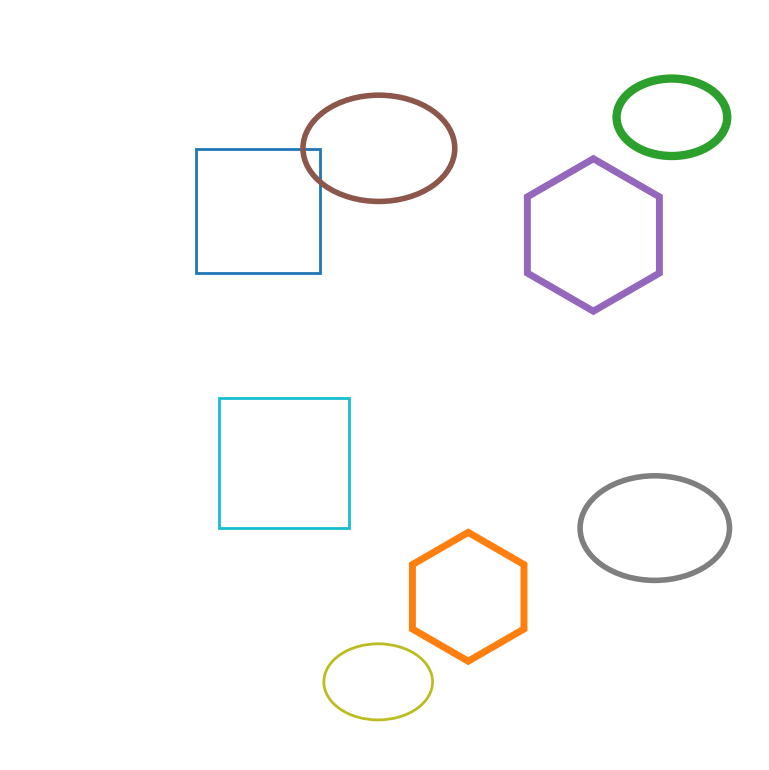[{"shape": "square", "thickness": 1, "radius": 0.4, "center": [0.335, 0.726]}, {"shape": "hexagon", "thickness": 2.5, "radius": 0.42, "center": [0.608, 0.225]}, {"shape": "oval", "thickness": 3, "radius": 0.36, "center": [0.873, 0.848]}, {"shape": "hexagon", "thickness": 2.5, "radius": 0.5, "center": [0.771, 0.695]}, {"shape": "oval", "thickness": 2, "radius": 0.49, "center": [0.492, 0.807]}, {"shape": "oval", "thickness": 2, "radius": 0.49, "center": [0.85, 0.314]}, {"shape": "oval", "thickness": 1, "radius": 0.35, "center": [0.491, 0.114]}, {"shape": "square", "thickness": 1, "radius": 0.42, "center": [0.369, 0.399]}]